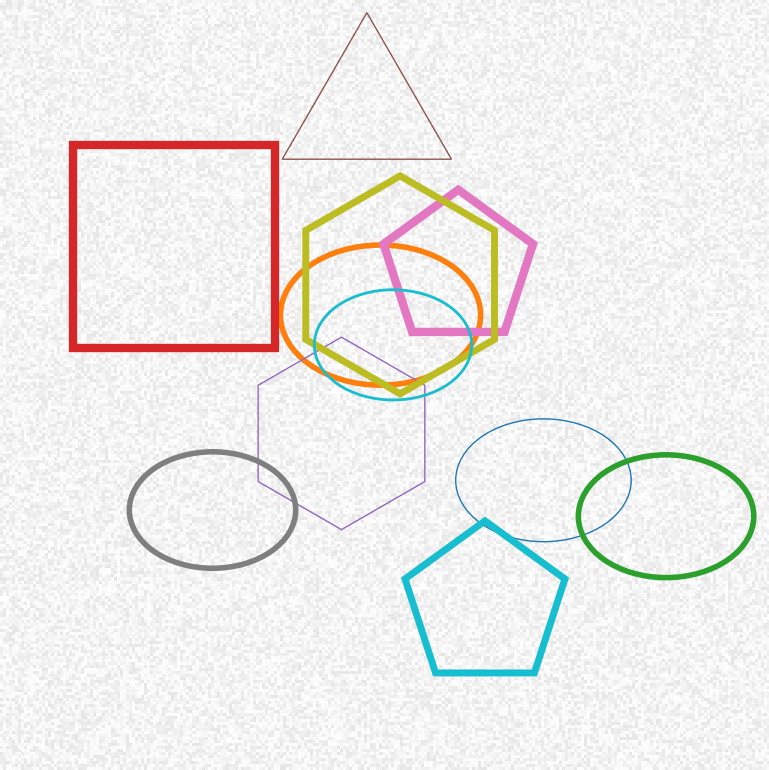[{"shape": "oval", "thickness": 0.5, "radius": 0.57, "center": [0.706, 0.376]}, {"shape": "oval", "thickness": 2, "radius": 0.65, "center": [0.494, 0.591]}, {"shape": "oval", "thickness": 2, "radius": 0.57, "center": [0.865, 0.33]}, {"shape": "square", "thickness": 3, "radius": 0.66, "center": [0.226, 0.68]}, {"shape": "hexagon", "thickness": 0.5, "radius": 0.62, "center": [0.443, 0.437]}, {"shape": "triangle", "thickness": 0.5, "radius": 0.63, "center": [0.476, 0.857]}, {"shape": "pentagon", "thickness": 3, "radius": 0.51, "center": [0.595, 0.652]}, {"shape": "oval", "thickness": 2, "radius": 0.54, "center": [0.276, 0.338]}, {"shape": "hexagon", "thickness": 2.5, "radius": 0.71, "center": [0.52, 0.63]}, {"shape": "oval", "thickness": 1, "radius": 0.51, "center": [0.51, 0.552]}, {"shape": "pentagon", "thickness": 2.5, "radius": 0.55, "center": [0.63, 0.214]}]